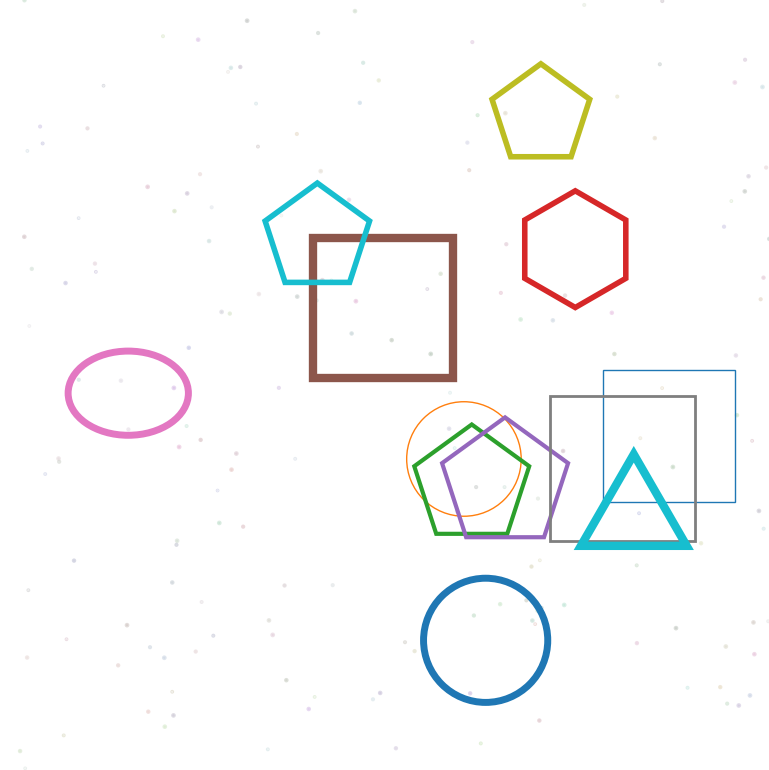[{"shape": "square", "thickness": 0.5, "radius": 0.43, "center": [0.869, 0.434]}, {"shape": "circle", "thickness": 2.5, "radius": 0.4, "center": [0.631, 0.168]}, {"shape": "circle", "thickness": 0.5, "radius": 0.37, "center": [0.603, 0.404]}, {"shape": "pentagon", "thickness": 1.5, "radius": 0.39, "center": [0.613, 0.37]}, {"shape": "hexagon", "thickness": 2, "radius": 0.38, "center": [0.747, 0.676]}, {"shape": "pentagon", "thickness": 1.5, "radius": 0.43, "center": [0.656, 0.372]}, {"shape": "square", "thickness": 3, "radius": 0.45, "center": [0.497, 0.6]}, {"shape": "oval", "thickness": 2.5, "radius": 0.39, "center": [0.167, 0.489]}, {"shape": "square", "thickness": 1, "radius": 0.47, "center": [0.808, 0.392]}, {"shape": "pentagon", "thickness": 2, "radius": 0.33, "center": [0.702, 0.85]}, {"shape": "pentagon", "thickness": 2, "radius": 0.36, "center": [0.412, 0.691]}, {"shape": "triangle", "thickness": 3, "radius": 0.4, "center": [0.823, 0.331]}]